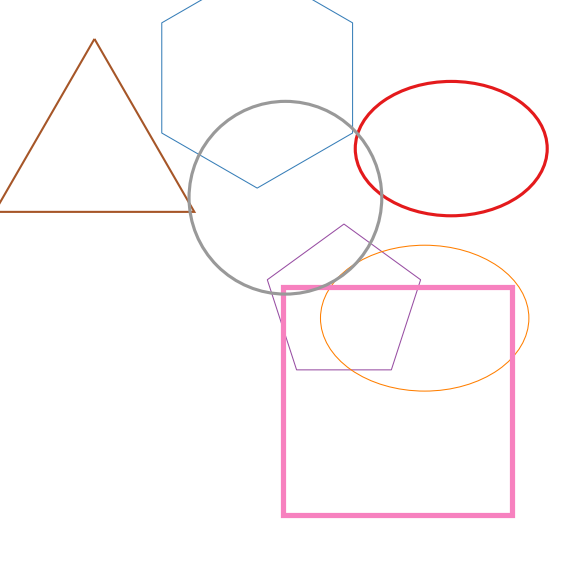[{"shape": "oval", "thickness": 1.5, "radius": 0.83, "center": [0.781, 0.742]}, {"shape": "hexagon", "thickness": 0.5, "radius": 0.95, "center": [0.445, 0.864]}, {"shape": "pentagon", "thickness": 0.5, "radius": 0.7, "center": [0.596, 0.472]}, {"shape": "oval", "thickness": 0.5, "radius": 0.9, "center": [0.735, 0.448]}, {"shape": "triangle", "thickness": 1, "radius": 1.0, "center": [0.164, 0.732]}, {"shape": "square", "thickness": 2.5, "radius": 0.99, "center": [0.688, 0.305]}, {"shape": "circle", "thickness": 1.5, "radius": 0.83, "center": [0.494, 0.657]}]